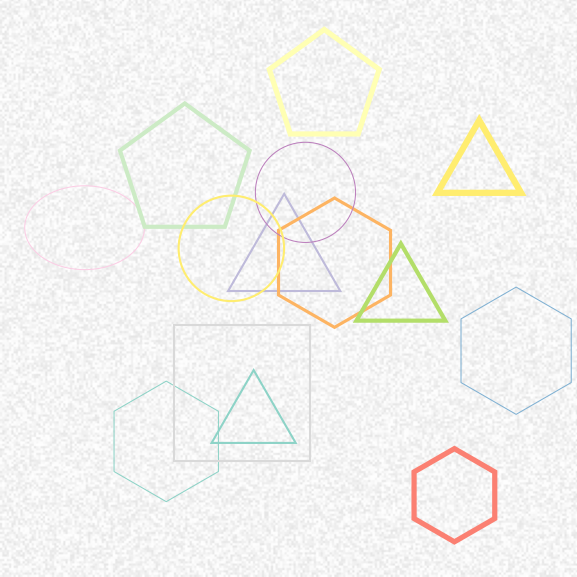[{"shape": "hexagon", "thickness": 0.5, "radius": 0.52, "center": [0.288, 0.235]}, {"shape": "triangle", "thickness": 1, "radius": 0.42, "center": [0.439, 0.274]}, {"shape": "pentagon", "thickness": 2.5, "radius": 0.5, "center": [0.561, 0.848]}, {"shape": "triangle", "thickness": 1, "radius": 0.56, "center": [0.492, 0.551]}, {"shape": "hexagon", "thickness": 2.5, "radius": 0.4, "center": [0.787, 0.142]}, {"shape": "hexagon", "thickness": 0.5, "radius": 0.55, "center": [0.894, 0.392]}, {"shape": "hexagon", "thickness": 1.5, "radius": 0.56, "center": [0.579, 0.544]}, {"shape": "triangle", "thickness": 2, "radius": 0.44, "center": [0.694, 0.488]}, {"shape": "oval", "thickness": 0.5, "radius": 0.52, "center": [0.146, 0.605]}, {"shape": "square", "thickness": 1, "radius": 0.59, "center": [0.419, 0.319]}, {"shape": "circle", "thickness": 0.5, "radius": 0.43, "center": [0.529, 0.666]}, {"shape": "pentagon", "thickness": 2, "radius": 0.59, "center": [0.32, 0.702]}, {"shape": "triangle", "thickness": 3, "radius": 0.42, "center": [0.83, 0.707]}, {"shape": "circle", "thickness": 1, "radius": 0.46, "center": [0.401, 0.569]}]